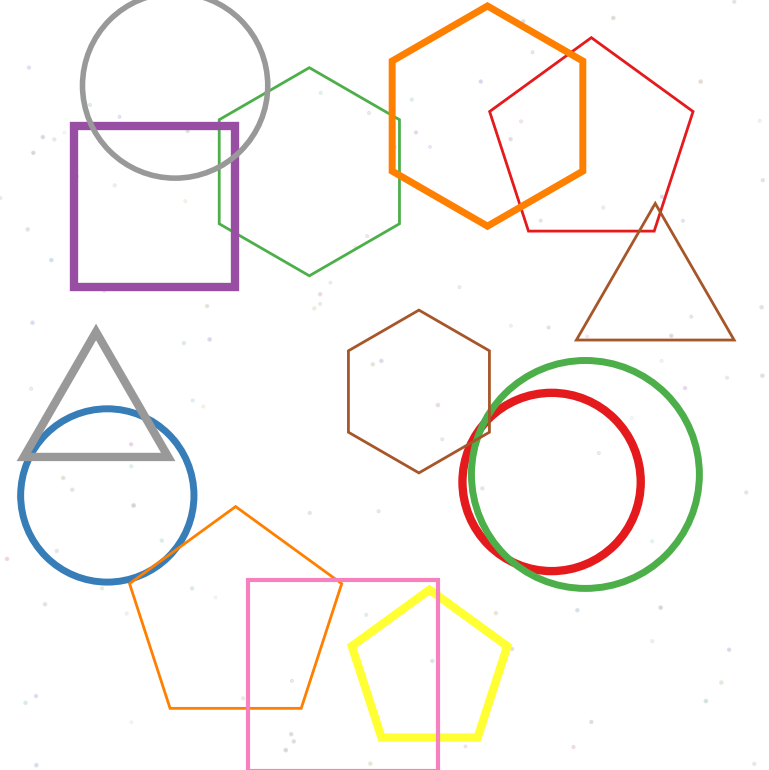[{"shape": "pentagon", "thickness": 1, "radius": 0.69, "center": [0.768, 0.812]}, {"shape": "circle", "thickness": 3, "radius": 0.58, "center": [0.716, 0.374]}, {"shape": "circle", "thickness": 2.5, "radius": 0.56, "center": [0.139, 0.357]}, {"shape": "circle", "thickness": 2.5, "radius": 0.74, "center": [0.76, 0.384]}, {"shape": "hexagon", "thickness": 1, "radius": 0.68, "center": [0.402, 0.777]}, {"shape": "square", "thickness": 3, "radius": 0.52, "center": [0.2, 0.732]}, {"shape": "pentagon", "thickness": 1, "radius": 0.72, "center": [0.306, 0.197]}, {"shape": "hexagon", "thickness": 2.5, "radius": 0.71, "center": [0.633, 0.849]}, {"shape": "pentagon", "thickness": 3, "radius": 0.53, "center": [0.558, 0.128]}, {"shape": "hexagon", "thickness": 1, "radius": 0.53, "center": [0.544, 0.492]}, {"shape": "triangle", "thickness": 1, "radius": 0.59, "center": [0.851, 0.618]}, {"shape": "square", "thickness": 1.5, "radius": 0.62, "center": [0.446, 0.123]}, {"shape": "circle", "thickness": 2, "radius": 0.6, "center": [0.227, 0.889]}, {"shape": "triangle", "thickness": 3, "radius": 0.54, "center": [0.125, 0.461]}]